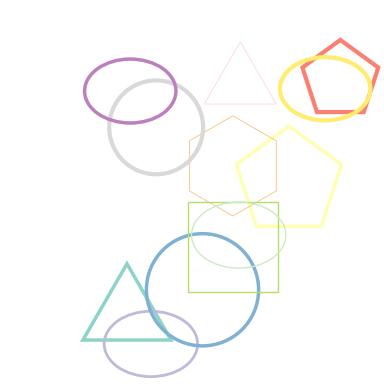[{"shape": "triangle", "thickness": 2.5, "radius": 0.66, "center": [0.33, 0.183]}, {"shape": "pentagon", "thickness": 2.5, "radius": 0.72, "center": [0.75, 0.528]}, {"shape": "oval", "thickness": 2, "radius": 0.61, "center": [0.392, 0.107]}, {"shape": "pentagon", "thickness": 3, "radius": 0.52, "center": [0.884, 0.793]}, {"shape": "circle", "thickness": 2.5, "radius": 0.73, "center": [0.526, 0.247]}, {"shape": "hexagon", "thickness": 0.5, "radius": 0.65, "center": [0.605, 0.569]}, {"shape": "square", "thickness": 1, "radius": 0.58, "center": [0.606, 0.358]}, {"shape": "triangle", "thickness": 0.5, "radius": 0.54, "center": [0.624, 0.784]}, {"shape": "circle", "thickness": 3, "radius": 0.61, "center": [0.406, 0.669]}, {"shape": "oval", "thickness": 2.5, "radius": 0.59, "center": [0.338, 0.764]}, {"shape": "oval", "thickness": 1, "radius": 0.61, "center": [0.62, 0.389]}, {"shape": "oval", "thickness": 3, "radius": 0.59, "center": [0.845, 0.769]}]